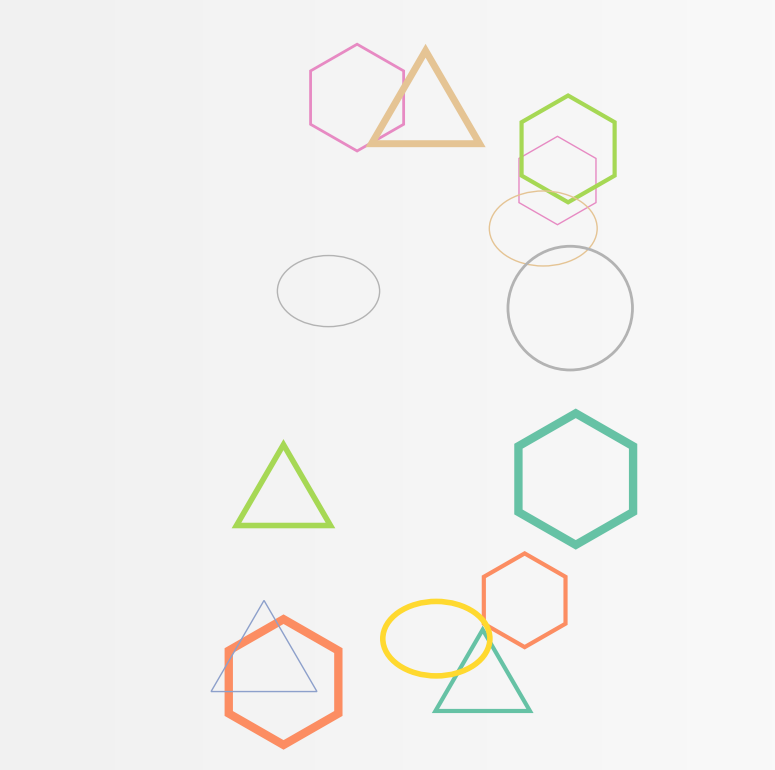[{"shape": "triangle", "thickness": 1.5, "radius": 0.35, "center": [0.623, 0.112]}, {"shape": "hexagon", "thickness": 3, "radius": 0.43, "center": [0.743, 0.378]}, {"shape": "hexagon", "thickness": 1.5, "radius": 0.3, "center": [0.677, 0.22]}, {"shape": "hexagon", "thickness": 3, "radius": 0.41, "center": [0.366, 0.114]}, {"shape": "triangle", "thickness": 0.5, "radius": 0.39, "center": [0.341, 0.141]}, {"shape": "hexagon", "thickness": 1, "radius": 0.35, "center": [0.461, 0.873]}, {"shape": "hexagon", "thickness": 0.5, "radius": 0.29, "center": [0.719, 0.766]}, {"shape": "hexagon", "thickness": 1.5, "radius": 0.35, "center": [0.733, 0.807]}, {"shape": "triangle", "thickness": 2, "radius": 0.35, "center": [0.366, 0.353]}, {"shape": "oval", "thickness": 2, "radius": 0.35, "center": [0.563, 0.171]}, {"shape": "oval", "thickness": 0.5, "radius": 0.35, "center": [0.701, 0.703]}, {"shape": "triangle", "thickness": 2.5, "radius": 0.4, "center": [0.549, 0.854]}, {"shape": "oval", "thickness": 0.5, "radius": 0.33, "center": [0.424, 0.622]}, {"shape": "circle", "thickness": 1, "radius": 0.4, "center": [0.736, 0.6]}]